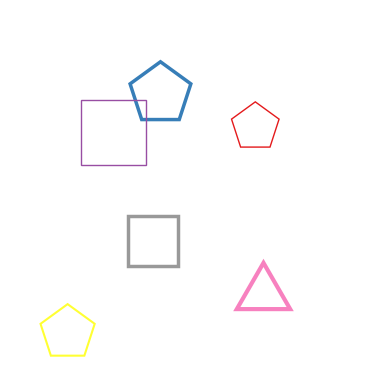[{"shape": "pentagon", "thickness": 1, "radius": 0.32, "center": [0.663, 0.67]}, {"shape": "pentagon", "thickness": 2.5, "radius": 0.41, "center": [0.417, 0.757]}, {"shape": "square", "thickness": 1, "radius": 0.42, "center": [0.296, 0.656]}, {"shape": "pentagon", "thickness": 1.5, "radius": 0.37, "center": [0.176, 0.136]}, {"shape": "triangle", "thickness": 3, "radius": 0.4, "center": [0.684, 0.237]}, {"shape": "square", "thickness": 2.5, "radius": 0.32, "center": [0.397, 0.374]}]